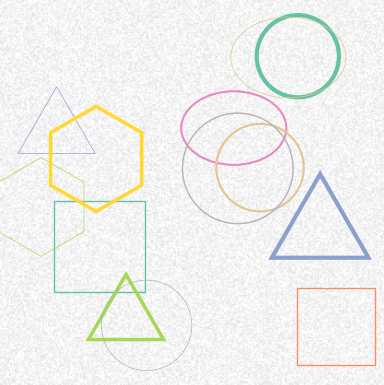[{"shape": "circle", "thickness": 3, "radius": 0.53, "center": [0.774, 0.854]}, {"shape": "square", "thickness": 1, "radius": 0.59, "center": [0.259, 0.36]}, {"shape": "square", "thickness": 1, "radius": 0.5, "center": [0.873, 0.151]}, {"shape": "triangle", "thickness": 0.5, "radius": 0.58, "center": [0.147, 0.659]}, {"shape": "triangle", "thickness": 3, "radius": 0.72, "center": [0.832, 0.403]}, {"shape": "oval", "thickness": 1.5, "radius": 0.68, "center": [0.607, 0.667]}, {"shape": "triangle", "thickness": 2.5, "radius": 0.56, "center": [0.327, 0.174]}, {"shape": "hexagon", "thickness": 0.5, "radius": 0.64, "center": [0.107, 0.463]}, {"shape": "hexagon", "thickness": 2.5, "radius": 0.68, "center": [0.25, 0.587]}, {"shape": "oval", "thickness": 0.5, "radius": 0.75, "center": [0.749, 0.851]}, {"shape": "circle", "thickness": 1.5, "radius": 0.57, "center": [0.676, 0.565]}, {"shape": "circle", "thickness": 1, "radius": 0.72, "center": [0.618, 0.563]}, {"shape": "circle", "thickness": 0.5, "radius": 0.59, "center": [0.381, 0.155]}]